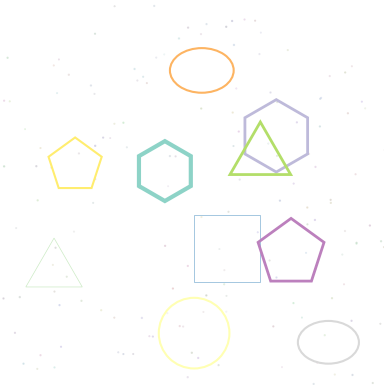[{"shape": "hexagon", "thickness": 3, "radius": 0.39, "center": [0.428, 0.556]}, {"shape": "circle", "thickness": 1.5, "radius": 0.46, "center": [0.504, 0.135]}, {"shape": "hexagon", "thickness": 2, "radius": 0.47, "center": [0.718, 0.647]}, {"shape": "square", "thickness": 0.5, "radius": 0.43, "center": [0.59, 0.354]}, {"shape": "oval", "thickness": 1.5, "radius": 0.41, "center": [0.524, 0.817]}, {"shape": "triangle", "thickness": 2, "radius": 0.45, "center": [0.676, 0.592]}, {"shape": "oval", "thickness": 1.5, "radius": 0.4, "center": [0.853, 0.111]}, {"shape": "pentagon", "thickness": 2, "radius": 0.45, "center": [0.756, 0.343]}, {"shape": "triangle", "thickness": 0.5, "radius": 0.42, "center": [0.14, 0.297]}, {"shape": "pentagon", "thickness": 1.5, "radius": 0.36, "center": [0.195, 0.57]}]